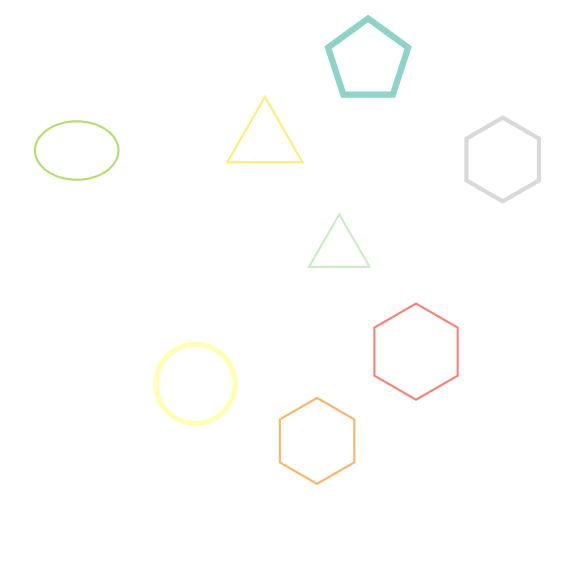[{"shape": "pentagon", "thickness": 3, "radius": 0.36, "center": [0.637, 0.894]}, {"shape": "circle", "thickness": 2.5, "radius": 0.34, "center": [0.339, 0.334]}, {"shape": "hexagon", "thickness": 1, "radius": 0.42, "center": [0.72, 0.39]}, {"shape": "hexagon", "thickness": 1, "radius": 0.37, "center": [0.549, 0.236]}, {"shape": "oval", "thickness": 1, "radius": 0.36, "center": [0.133, 0.739]}, {"shape": "hexagon", "thickness": 2, "radius": 0.36, "center": [0.87, 0.723]}, {"shape": "triangle", "thickness": 1, "radius": 0.3, "center": [0.587, 0.567]}, {"shape": "triangle", "thickness": 1, "radius": 0.38, "center": [0.459, 0.756]}]